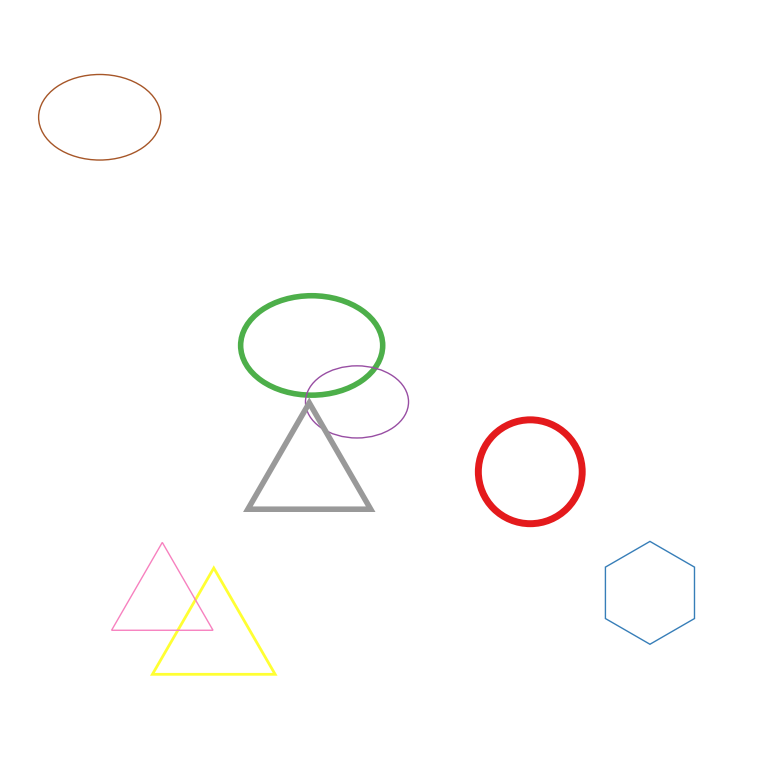[{"shape": "circle", "thickness": 2.5, "radius": 0.34, "center": [0.689, 0.387]}, {"shape": "hexagon", "thickness": 0.5, "radius": 0.33, "center": [0.844, 0.23]}, {"shape": "oval", "thickness": 2, "radius": 0.46, "center": [0.405, 0.551]}, {"shape": "oval", "thickness": 0.5, "radius": 0.33, "center": [0.464, 0.478]}, {"shape": "triangle", "thickness": 1, "radius": 0.46, "center": [0.278, 0.17]}, {"shape": "oval", "thickness": 0.5, "radius": 0.4, "center": [0.13, 0.848]}, {"shape": "triangle", "thickness": 0.5, "radius": 0.38, "center": [0.211, 0.219]}, {"shape": "triangle", "thickness": 2, "radius": 0.46, "center": [0.402, 0.385]}]